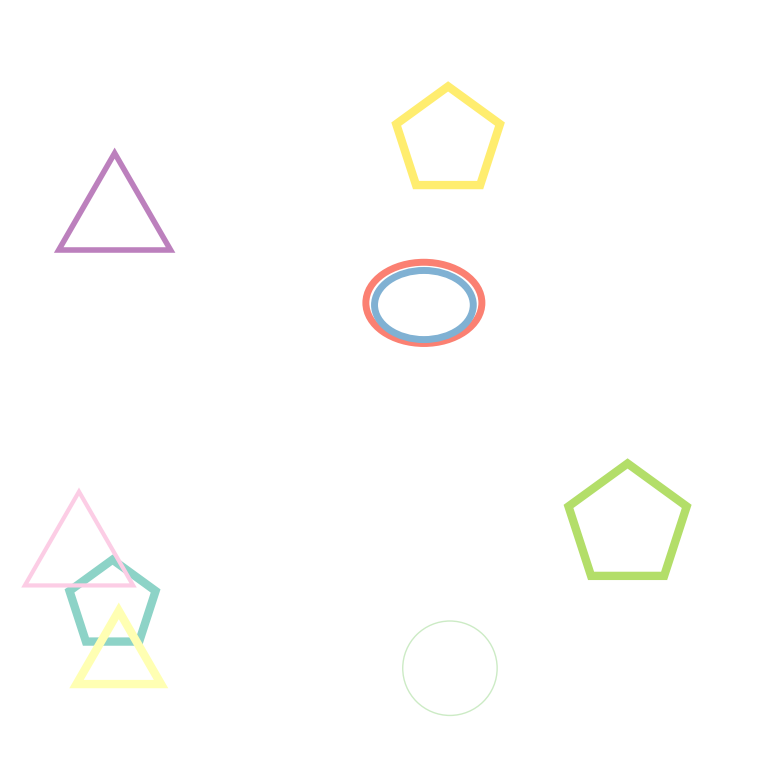[{"shape": "pentagon", "thickness": 3, "radius": 0.29, "center": [0.146, 0.214]}, {"shape": "triangle", "thickness": 3, "radius": 0.32, "center": [0.154, 0.143]}, {"shape": "oval", "thickness": 2.5, "radius": 0.38, "center": [0.55, 0.607]}, {"shape": "oval", "thickness": 2.5, "radius": 0.32, "center": [0.551, 0.604]}, {"shape": "pentagon", "thickness": 3, "radius": 0.4, "center": [0.815, 0.317]}, {"shape": "triangle", "thickness": 1.5, "radius": 0.41, "center": [0.103, 0.28]}, {"shape": "triangle", "thickness": 2, "radius": 0.42, "center": [0.149, 0.717]}, {"shape": "circle", "thickness": 0.5, "radius": 0.31, "center": [0.584, 0.132]}, {"shape": "pentagon", "thickness": 3, "radius": 0.35, "center": [0.582, 0.817]}]